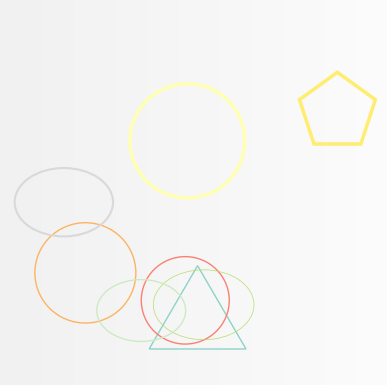[{"shape": "triangle", "thickness": 1, "radius": 0.72, "center": [0.51, 0.166]}, {"shape": "circle", "thickness": 2.5, "radius": 0.74, "center": [0.484, 0.634]}, {"shape": "circle", "thickness": 1, "radius": 0.57, "center": [0.478, 0.22]}, {"shape": "circle", "thickness": 1, "radius": 0.65, "center": [0.22, 0.291]}, {"shape": "oval", "thickness": 0.5, "radius": 0.65, "center": [0.526, 0.208]}, {"shape": "oval", "thickness": 1.5, "radius": 0.63, "center": [0.165, 0.475]}, {"shape": "oval", "thickness": 1, "radius": 0.57, "center": [0.364, 0.193]}, {"shape": "pentagon", "thickness": 2.5, "radius": 0.51, "center": [0.871, 0.709]}]